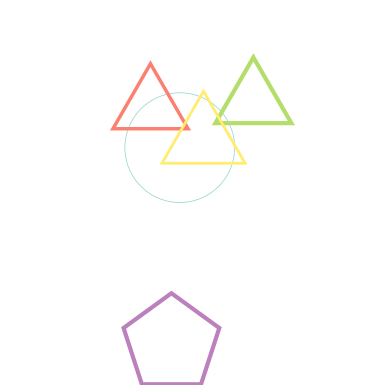[{"shape": "circle", "thickness": 0.5, "radius": 0.71, "center": [0.467, 0.617]}, {"shape": "triangle", "thickness": 2.5, "radius": 0.56, "center": [0.391, 0.722]}, {"shape": "triangle", "thickness": 3, "radius": 0.57, "center": [0.658, 0.737]}, {"shape": "pentagon", "thickness": 3, "radius": 0.65, "center": [0.445, 0.108]}, {"shape": "triangle", "thickness": 2, "radius": 0.62, "center": [0.529, 0.638]}]